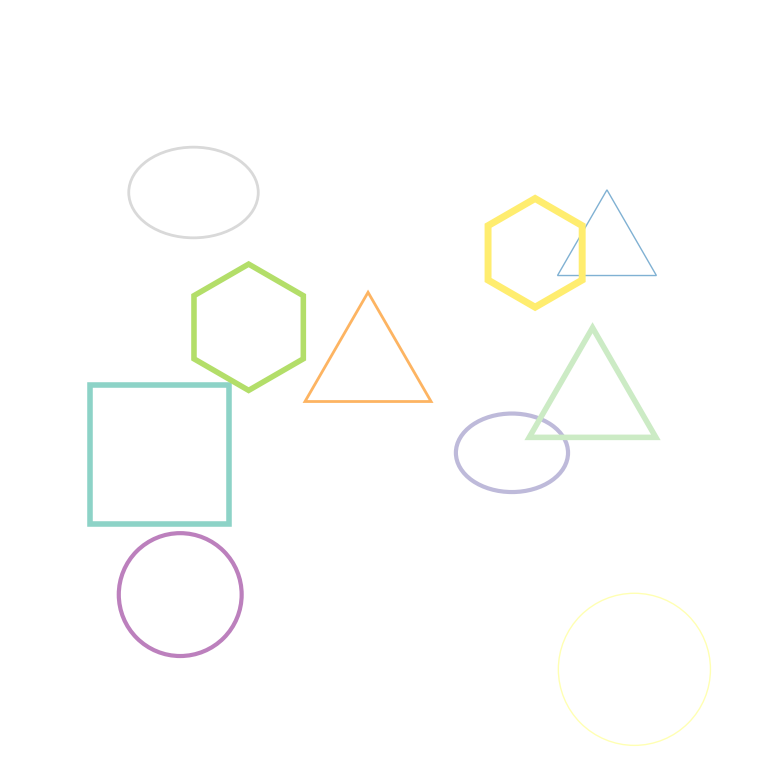[{"shape": "square", "thickness": 2, "radius": 0.45, "center": [0.207, 0.409]}, {"shape": "circle", "thickness": 0.5, "radius": 0.49, "center": [0.824, 0.131]}, {"shape": "oval", "thickness": 1.5, "radius": 0.36, "center": [0.665, 0.412]}, {"shape": "triangle", "thickness": 0.5, "radius": 0.37, "center": [0.788, 0.679]}, {"shape": "triangle", "thickness": 1, "radius": 0.47, "center": [0.478, 0.526]}, {"shape": "hexagon", "thickness": 2, "radius": 0.41, "center": [0.323, 0.575]}, {"shape": "oval", "thickness": 1, "radius": 0.42, "center": [0.251, 0.75]}, {"shape": "circle", "thickness": 1.5, "radius": 0.4, "center": [0.234, 0.228]}, {"shape": "triangle", "thickness": 2, "radius": 0.47, "center": [0.77, 0.479]}, {"shape": "hexagon", "thickness": 2.5, "radius": 0.35, "center": [0.695, 0.672]}]